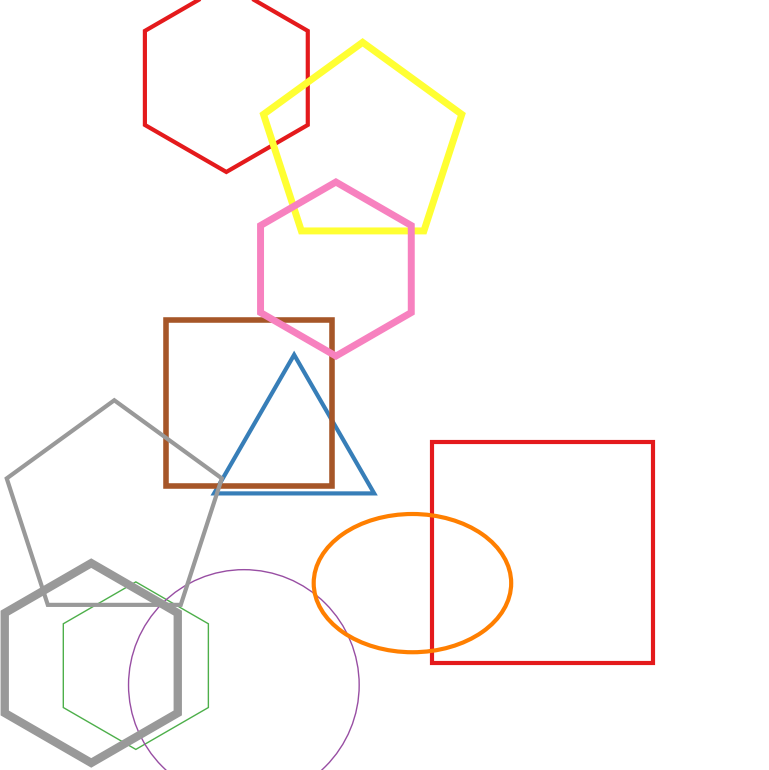[{"shape": "square", "thickness": 1.5, "radius": 0.72, "center": [0.704, 0.282]}, {"shape": "hexagon", "thickness": 1.5, "radius": 0.61, "center": [0.294, 0.899]}, {"shape": "triangle", "thickness": 1.5, "radius": 0.6, "center": [0.382, 0.419]}, {"shape": "hexagon", "thickness": 0.5, "radius": 0.54, "center": [0.176, 0.136]}, {"shape": "circle", "thickness": 0.5, "radius": 0.75, "center": [0.317, 0.11]}, {"shape": "oval", "thickness": 1.5, "radius": 0.64, "center": [0.536, 0.243]}, {"shape": "pentagon", "thickness": 2.5, "radius": 0.68, "center": [0.471, 0.81]}, {"shape": "square", "thickness": 2, "radius": 0.54, "center": [0.323, 0.477]}, {"shape": "hexagon", "thickness": 2.5, "radius": 0.57, "center": [0.436, 0.651]}, {"shape": "hexagon", "thickness": 3, "radius": 0.65, "center": [0.119, 0.139]}, {"shape": "pentagon", "thickness": 1.5, "radius": 0.73, "center": [0.148, 0.333]}]